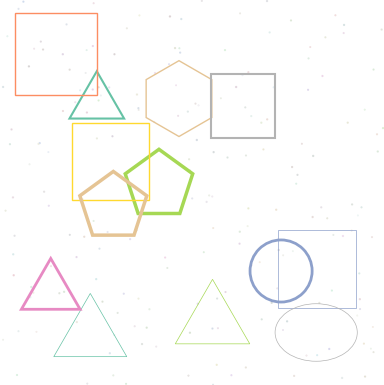[{"shape": "triangle", "thickness": 0.5, "radius": 0.55, "center": [0.234, 0.128]}, {"shape": "triangle", "thickness": 1.5, "radius": 0.41, "center": [0.251, 0.733]}, {"shape": "square", "thickness": 1, "radius": 0.53, "center": [0.145, 0.86]}, {"shape": "square", "thickness": 0.5, "radius": 0.51, "center": [0.824, 0.302]}, {"shape": "circle", "thickness": 2, "radius": 0.4, "center": [0.73, 0.296]}, {"shape": "triangle", "thickness": 2, "radius": 0.44, "center": [0.132, 0.241]}, {"shape": "triangle", "thickness": 0.5, "radius": 0.56, "center": [0.552, 0.163]}, {"shape": "pentagon", "thickness": 2.5, "radius": 0.46, "center": [0.413, 0.52]}, {"shape": "square", "thickness": 1, "radius": 0.5, "center": [0.286, 0.58]}, {"shape": "pentagon", "thickness": 2.5, "radius": 0.46, "center": [0.294, 0.463]}, {"shape": "hexagon", "thickness": 1, "radius": 0.49, "center": [0.465, 0.744]}, {"shape": "square", "thickness": 1.5, "radius": 0.42, "center": [0.632, 0.725]}, {"shape": "oval", "thickness": 0.5, "radius": 0.53, "center": [0.821, 0.136]}]